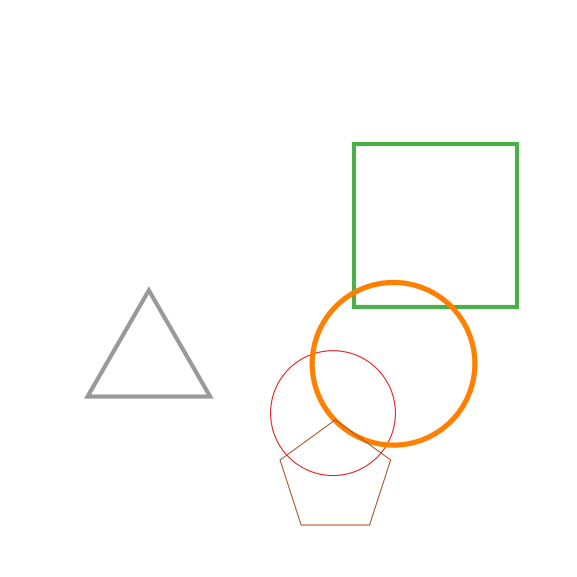[{"shape": "circle", "thickness": 0.5, "radius": 0.54, "center": [0.577, 0.284]}, {"shape": "square", "thickness": 2, "radius": 0.71, "center": [0.754, 0.608]}, {"shape": "circle", "thickness": 2.5, "radius": 0.7, "center": [0.681, 0.369]}, {"shape": "pentagon", "thickness": 0.5, "radius": 0.5, "center": [0.581, 0.171]}, {"shape": "triangle", "thickness": 2, "radius": 0.61, "center": [0.258, 0.374]}]